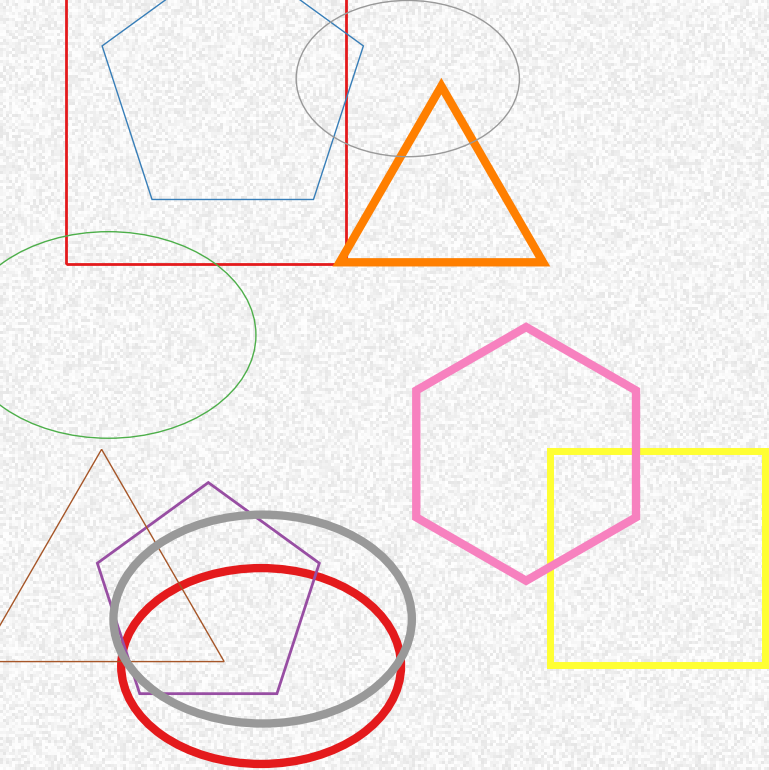[{"shape": "oval", "thickness": 3, "radius": 0.91, "center": [0.339, 0.135]}, {"shape": "square", "thickness": 1, "radius": 0.91, "center": [0.268, 0.839]}, {"shape": "pentagon", "thickness": 0.5, "radius": 0.89, "center": [0.302, 0.885]}, {"shape": "oval", "thickness": 0.5, "radius": 0.96, "center": [0.141, 0.565]}, {"shape": "pentagon", "thickness": 1, "radius": 0.76, "center": [0.271, 0.222]}, {"shape": "triangle", "thickness": 3, "radius": 0.76, "center": [0.573, 0.736]}, {"shape": "square", "thickness": 2.5, "radius": 0.7, "center": [0.854, 0.275]}, {"shape": "triangle", "thickness": 0.5, "radius": 0.92, "center": [0.132, 0.233]}, {"shape": "hexagon", "thickness": 3, "radius": 0.82, "center": [0.683, 0.411]}, {"shape": "oval", "thickness": 0.5, "radius": 0.72, "center": [0.53, 0.898]}, {"shape": "oval", "thickness": 3, "radius": 0.97, "center": [0.341, 0.196]}]